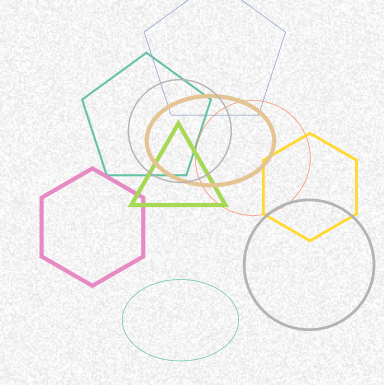[{"shape": "oval", "thickness": 0.5, "radius": 0.76, "center": [0.469, 0.168]}, {"shape": "pentagon", "thickness": 1.5, "radius": 0.88, "center": [0.381, 0.687]}, {"shape": "circle", "thickness": 0.5, "radius": 0.75, "center": [0.657, 0.59]}, {"shape": "pentagon", "thickness": 0.5, "radius": 0.97, "center": [0.558, 0.857]}, {"shape": "hexagon", "thickness": 3, "radius": 0.76, "center": [0.24, 0.41]}, {"shape": "triangle", "thickness": 3, "radius": 0.71, "center": [0.463, 0.538]}, {"shape": "hexagon", "thickness": 2, "radius": 0.7, "center": [0.805, 0.514]}, {"shape": "oval", "thickness": 3, "radius": 0.83, "center": [0.547, 0.635]}, {"shape": "circle", "thickness": 1, "radius": 0.67, "center": [0.467, 0.66]}, {"shape": "circle", "thickness": 2, "radius": 0.84, "center": [0.803, 0.312]}]